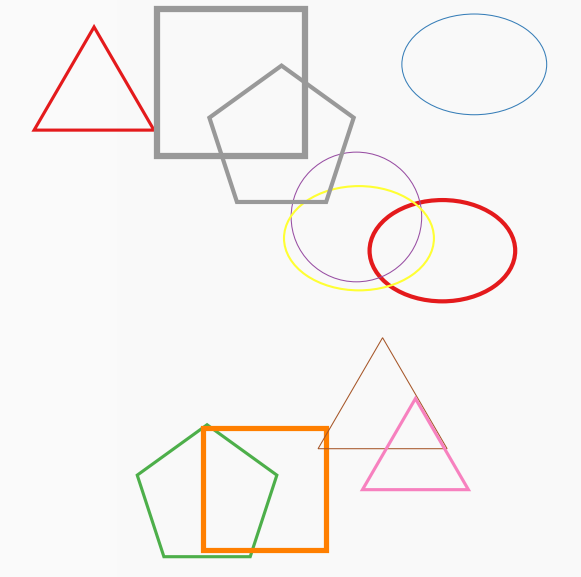[{"shape": "oval", "thickness": 2, "radius": 0.63, "center": [0.761, 0.565]}, {"shape": "triangle", "thickness": 1.5, "radius": 0.6, "center": [0.162, 0.833]}, {"shape": "oval", "thickness": 0.5, "radius": 0.62, "center": [0.816, 0.888]}, {"shape": "pentagon", "thickness": 1.5, "radius": 0.63, "center": [0.356, 0.137]}, {"shape": "circle", "thickness": 0.5, "radius": 0.56, "center": [0.613, 0.623]}, {"shape": "square", "thickness": 2.5, "radius": 0.53, "center": [0.455, 0.152]}, {"shape": "oval", "thickness": 1, "radius": 0.64, "center": [0.618, 0.587]}, {"shape": "triangle", "thickness": 0.5, "radius": 0.64, "center": [0.658, 0.286]}, {"shape": "triangle", "thickness": 1.5, "radius": 0.53, "center": [0.715, 0.204]}, {"shape": "square", "thickness": 3, "radius": 0.63, "center": [0.397, 0.856]}, {"shape": "pentagon", "thickness": 2, "radius": 0.65, "center": [0.484, 0.755]}]